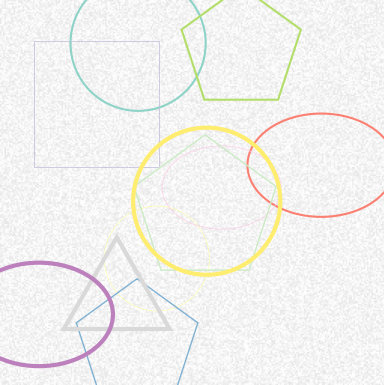[{"shape": "circle", "thickness": 1.5, "radius": 0.88, "center": [0.359, 0.888]}, {"shape": "circle", "thickness": 0.5, "radius": 0.68, "center": [0.408, 0.329]}, {"shape": "square", "thickness": 0.5, "radius": 0.81, "center": [0.25, 0.73]}, {"shape": "oval", "thickness": 1.5, "radius": 0.96, "center": [0.834, 0.571]}, {"shape": "pentagon", "thickness": 1, "radius": 0.83, "center": [0.356, 0.11]}, {"shape": "pentagon", "thickness": 1.5, "radius": 0.81, "center": [0.627, 0.873]}, {"shape": "oval", "thickness": 0.5, "radius": 0.77, "center": [0.575, 0.513]}, {"shape": "triangle", "thickness": 3, "radius": 0.79, "center": [0.303, 0.225]}, {"shape": "oval", "thickness": 3, "radius": 0.96, "center": [0.101, 0.183]}, {"shape": "pentagon", "thickness": 1, "radius": 0.97, "center": [0.533, 0.456]}, {"shape": "circle", "thickness": 3, "radius": 0.96, "center": [0.537, 0.477]}]